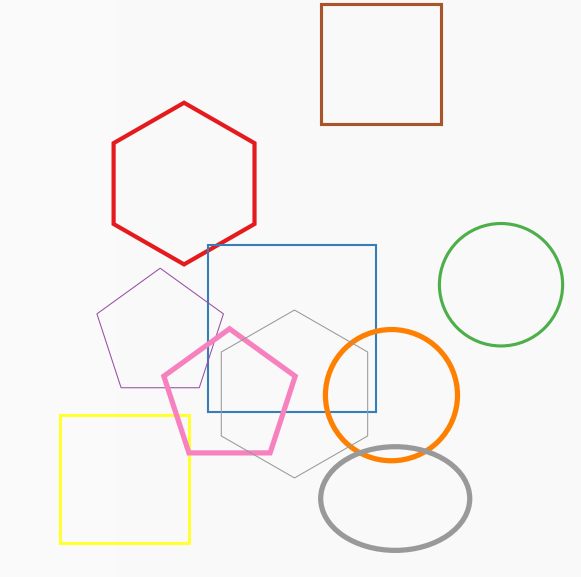[{"shape": "hexagon", "thickness": 2, "radius": 0.7, "center": [0.317, 0.681]}, {"shape": "square", "thickness": 1, "radius": 0.72, "center": [0.503, 0.43]}, {"shape": "circle", "thickness": 1.5, "radius": 0.53, "center": [0.862, 0.506]}, {"shape": "pentagon", "thickness": 0.5, "radius": 0.57, "center": [0.276, 0.42]}, {"shape": "circle", "thickness": 2.5, "radius": 0.57, "center": [0.673, 0.315]}, {"shape": "square", "thickness": 1.5, "radius": 0.55, "center": [0.215, 0.17]}, {"shape": "square", "thickness": 1.5, "radius": 0.52, "center": [0.655, 0.889]}, {"shape": "pentagon", "thickness": 2.5, "radius": 0.59, "center": [0.395, 0.311]}, {"shape": "hexagon", "thickness": 0.5, "radius": 0.73, "center": [0.507, 0.317]}, {"shape": "oval", "thickness": 2.5, "radius": 0.64, "center": [0.68, 0.136]}]